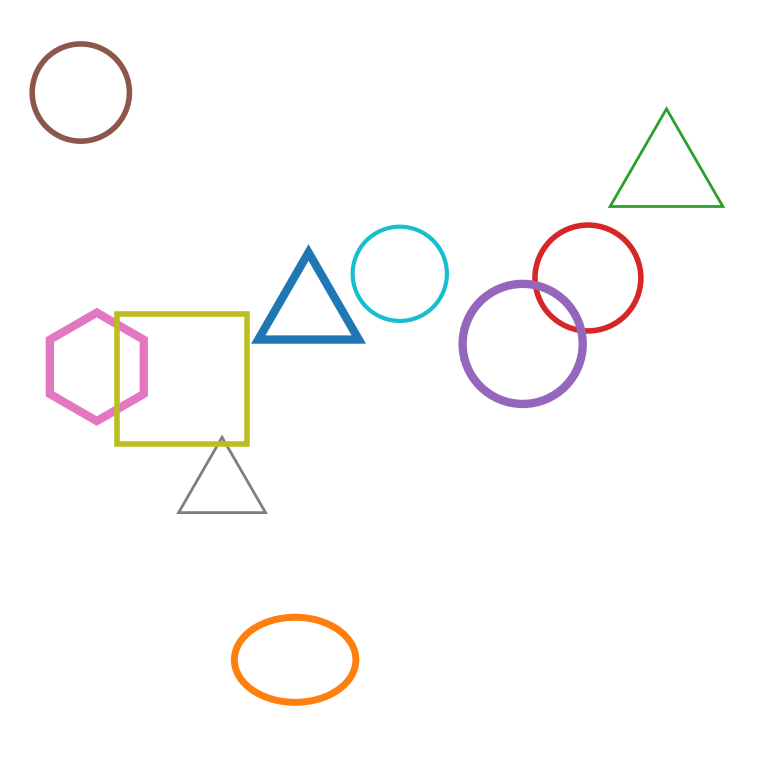[{"shape": "triangle", "thickness": 3, "radius": 0.38, "center": [0.401, 0.597]}, {"shape": "oval", "thickness": 2.5, "radius": 0.39, "center": [0.383, 0.143]}, {"shape": "triangle", "thickness": 1, "radius": 0.42, "center": [0.866, 0.774]}, {"shape": "circle", "thickness": 2, "radius": 0.34, "center": [0.764, 0.639]}, {"shape": "circle", "thickness": 3, "radius": 0.39, "center": [0.679, 0.553]}, {"shape": "circle", "thickness": 2, "radius": 0.32, "center": [0.105, 0.88]}, {"shape": "hexagon", "thickness": 3, "radius": 0.35, "center": [0.126, 0.524]}, {"shape": "triangle", "thickness": 1, "radius": 0.33, "center": [0.288, 0.367]}, {"shape": "square", "thickness": 2, "radius": 0.42, "center": [0.236, 0.508]}, {"shape": "circle", "thickness": 1.5, "radius": 0.31, "center": [0.519, 0.644]}]